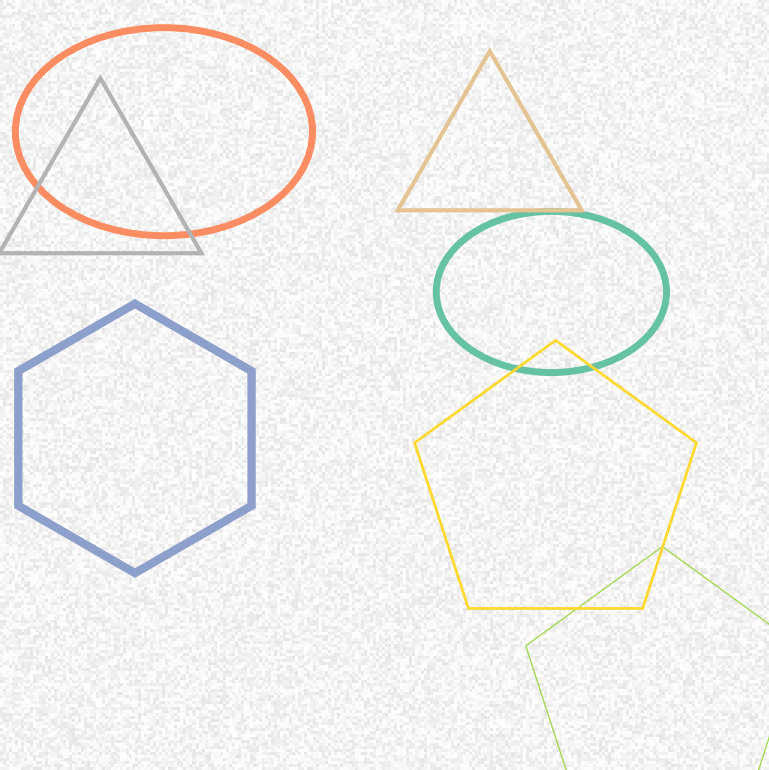[{"shape": "oval", "thickness": 2.5, "radius": 0.75, "center": [0.716, 0.621]}, {"shape": "oval", "thickness": 2.5, "radius": 0.96, "center": [0.213, 0.829]}, {"shape": "hexagon", "thickness": 3, "radius": 0.87, "center": [0.175, 0.431]}, {"shape": "pentagon", "thickness": 0.5, "radius": 0.93, "center": [0.86, 0.104]}, {"shape": "pentagon", "thickness": 1, "radius": 0.96, "center": [0.722, 0.365]}, {"shape": "triangle", "thickness": 1.5, "radius": 0.69, "center": [0.636, 0.796]}, {"shape": "triangle", "thickness": 1.5, "radius": 0.76, "center": [0.13, 0.747]}]